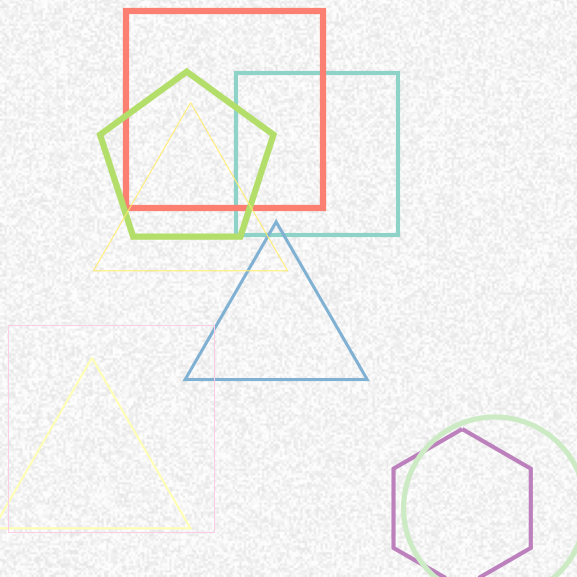[{"shape": "square", "thickness": 2, "radius": 0.7, "center": [0.55, 0.733]}, {"shape": "triangle", "thickness": 1, "radius": 0.98, "center": [0.159, 0.183]}, {"shape": "square", "thickness": 3, "radius": 0.85, "center": [0.388, 0.81]}, {"shape": "triangle", "thickness": 1.5, "radius": 0.91, "center": [0.478, 0.433]}, {"shape": "pentagon", "thickness": 3, "radius": 0.79, "center": [0.323, 0.717]}, {"shape": "square", "thickness": 0.5, "radius": 0.9, "center": [0.192, 0.257]}, {"shape": "hexagon", "thickness": 2, "radius": 0.69, "center": [0.8, 0.119]}, {"shape": "circle", "thickness": 2.5, "radius": 0.79, "center": [0.857, 0.119]}, {"shape": "triangle", "thickness": 0.5, "radius": 0.97, "center": [0.33, 0.627]}]